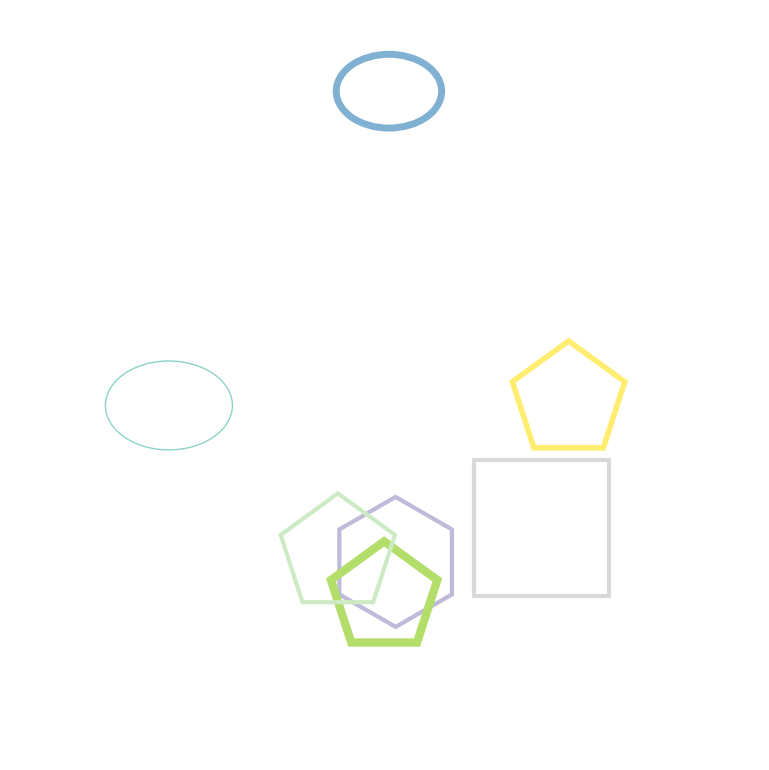[{"shape": "oval", "thickness": 0.5, "radius": 0.41, "center": [0.219, 0.473]}, {"shape": "hexagon", "thickness": 1.5, "radius": 0.42, "center": [0.514, 0.27]}, {"shape": "oval", "thickness": 2.5, "radius": 0.34, "center": [0.505, 0.882]}, {"shape": "pentagon", "thickness": 3, "radius": 0.36, "center": [0.499, 0.224]}, {"shape": "square", "thickness": 1.5, "radius": 0.44, "center": [0.704, 0.314]}, {"shape": "pentagon", "thickness": 1.5, "radius": 0.39, "center": [0.439, 0.281]}, {"shape": "pentagon", "thickness": 2, "radius": 0.38, "center": [0.738, 0.48]}]